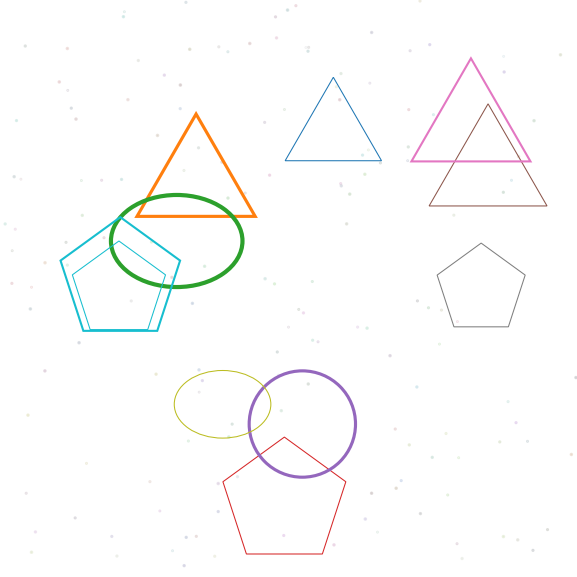[{"shape": "triangle", "thickness": 0.5, "radius": 0.48, "center": [0.577, 0.769]}, {"shape": "triangle", "thickness": 1.5, "radius": 0.59, "center": [0.34, 0.684]}, {"shape": "oval", "thickness": 2, "radius": 0.57, "center": [0.306, 0.582]}, {"shape": "pentagon", "thickness": 0.5, "radius": 0.56, "center": [0.492, 0.13]}, {"shape": "circle", "thickness": 1.5, "radius": 0.46, "center": [0.524, 0.265]}, {"shape": "triangle", "thickness": 0.5, "radius": 0.59, "center": [0.845, 0.701]}, {"shape": "triangle", "thickness": 1, "radius": 0.59, "center": [0.815, 0.779]}, {"shape": "pentagon", "thickness": 0.5, "radius": 0.4, "center": [0.833, 0.498]}, {"shape": "oval", "thickness": 0.5, "radius": 0.42, "center": [0.385, 0.299]}, {"shape": "pentagon", "thickness": 0.5, "radius": 0.42, "center": [0.206, 0.497]}, {"shape": "pentagon", "thickness": 1, "radius": 0.54, "center": [0.208, 0.514]}]